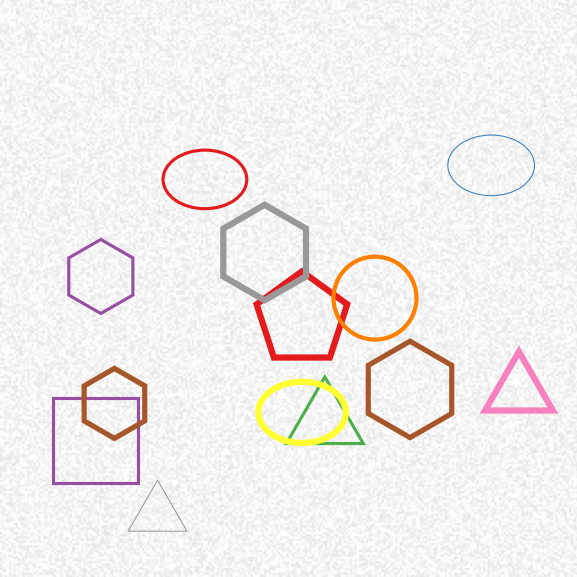[{"shape": "oval", "thickness": 1.5, "radius": 0.36, "center": [0.355, 0.688]}, {"shape": "pentagon", "thickness": 3, "radius": 0.41, "center": [0.523, 0.447]}, {"shape": "oval", "thickness": 0.5, "radius": 0.38, "center": [0.85, 0.713]}, {"shape": "triangle", "thickness": 1.5, "radius": 0.38, "center": [0.562, 0.27]}, {"shape": "hexagon", "thickness": 1.5, "radius": 0.32, "center": [0.175, 0.52]}, {"shape": "square", "thickness": 1.5, "radius": 0.37, "center": [0.165, 0.237]}, {"shape": "circle", "thickness": 2, "radius": 0.36, "center": [0.649, 0.483]}, {"shape": "oval", "thickness": 3, "radius": 0.38, "center": [0.523, 0.285]}, {"shape": "hexagon", "thickness": 2.5, "radius": 0.42, "center": [0.71, 0.325]}, {"shape": "hexagon", "thickness": 2.5, "radius": 0.3, "center": [0.198, 0.301]}, {"shape": "triangle", "thickness": 3, "radius": 0.34, "center": [0.899, 0.322]}, {"shape": "hexagon", "thickness": 3, "radius": 0.41, "center": [0.458, 0.562]}, {"shape": "triangle", "thickness": 0.5, "radius": 0.29, "center": [0.273, 0.109]}]